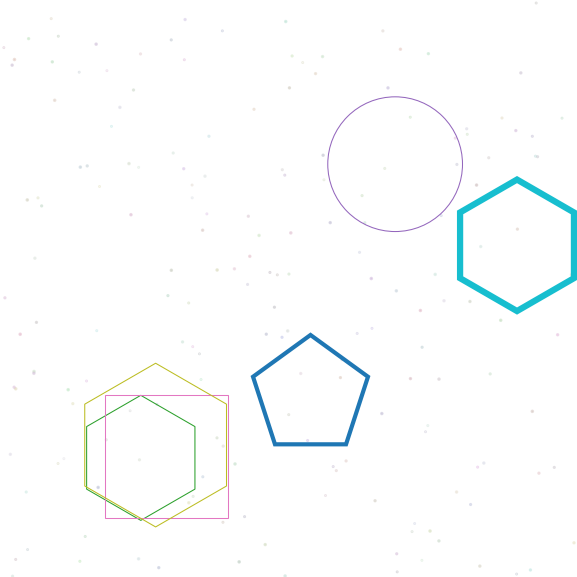[{"shape": "pentagon", "thickness": 2, "radius": 0.52, "center": [0.538, 0.314]}, {"shape": "hexagon", "thickness": 0.5, "radius": 0.54, "center": [0.244, 0.206]}, {"shape": "circle", "thickness": 0.5, "radius": 0.58, "center": [0.684, 0.715]}, {"shape": "square", "thickness": 0.5, "radius": 0.53, "center": [0.289, 0.209]}, {"shape": "hexagon", "thickness": 0.5, "radius": 0.71, "center": [0.269, 0.228]}, {"shape": "hexagon", "thickness": 3, "radius": 0.57, "center": [0.895, 0.574]}]